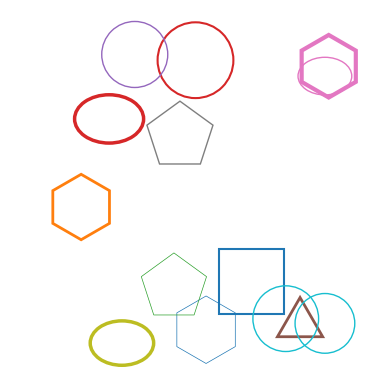[{"shape": "hexagon", "thickness": 0.5, "radius": 0.44, "center": [0.535, 0.144]}, {"shape": "square", "thickness": 1.5, "radius": 0.42, "center": [0.654, 0.269]}, {"shape": "hexagon", "thickness": 2, "radius": 0.42, "center": [0.211, 0.462]}, {"shape": "pentagon", "thickness": 0.5, "radius": 0.45, "center": [0.452, 0.254]}, {"shape": "oval", "thickness": 2.5, "radius": 0.45, "center": [0.283, 0.691]}, {"shape": "circle", "thickness": 1.5, "radius": 0.49, "center": [0.508, 0.844]}, {"shape": "circle", "thickness": 1, "radius": 0.43, "center": [0.35, 0.858]}, {"shape": "triangle", "thickness": 2, "radius": 0.34, "center": [0.779, 0.159]}, {"shape": "hexagon", "thickness": 3, "radius": 0.41, "center": [0.854, 0.828]}, {"shape": "oval", "thickness": 1, "radius": 0.35, "center": [0.844, 0.802]}, {"shape": "pentagon", "thickness": 1, "radius": 0.45, "center": [0.467, 0.647]}, {"shape": "oval", "thickness": 2.5, "radius": 0.41, "center": [0.317, 0.109]}, {"shape": "circle", "thickness": 1, "radius": 0.39, "center": [0.844, 0.16]}, {"shape": "circle", "thickness": 1, "radius": 0.43, "center": [0.742, 0.172]}]